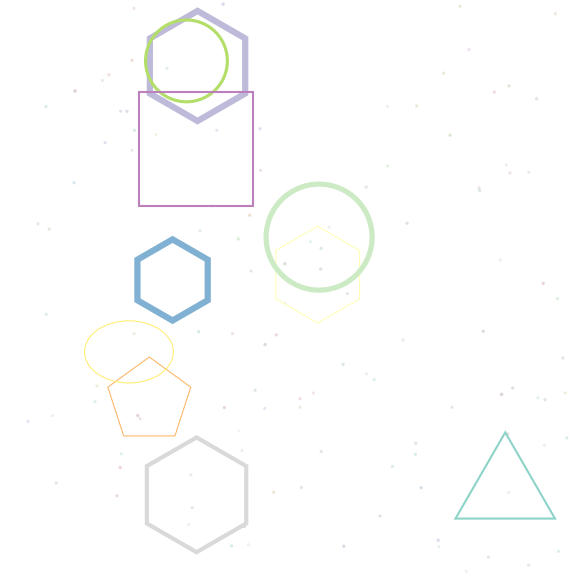[{"shape": "triangle", "thickness": 1, "radius": 0.5, "center": [0.875, 0.151]}, {"shape": "hexagon", "thickness": 0.5, "radius": 0.42, "center": [0.55, 0.524]}, {"shape": "hexagon", "thickness": 3, "radius": 0.48, "center": [0.342, 0.885]}, {"shape": "hexagon", "thickness": 3, "radius": 0.35, "center": [0.299, 0.514]}, {"shape": "pentagon", "thickness": 0.5, "radius": 0.38, "center": [0.259, 0.305]}, {"shape": "circle", "thickness": 1.5, "radius": 0.35, "center": [0.323, 0.894]}, {"shape": "hexagon", "thickness": 2, "radius": 0.5, "center": [0.34, 0.142]}, {"shape": "square", "thickness": 1, "radius": 0.49, "center": [0.339, 0.741]}, {"shape": "circle", "thickness": 2.5, "radius": 0.46, "center": [0.553, 0.589]}, {"shape": "oval", "thickness": 0.5, "radius": 0.38, "center": [0.223, 0.39]}]